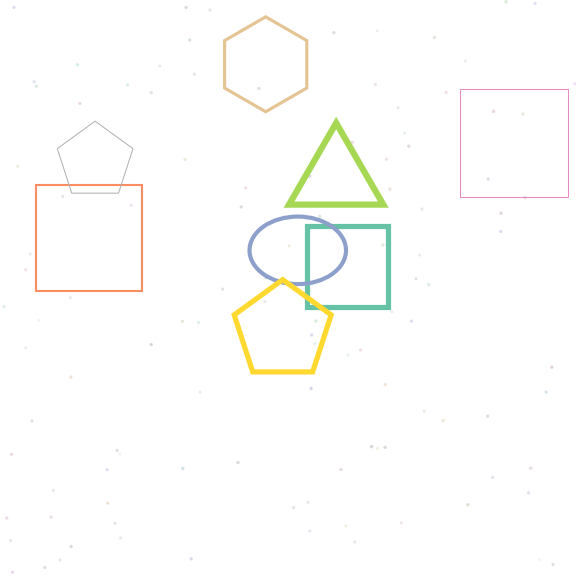[{"shape": "square", "thickness": 2.5, "radius": 0.35, "center": [0.602, 0.538]}, {"shape": "square", "thickness": 1, "radius": 0.46, "center": [0.155, 0.586]}, {"shape": "oval", "thickness": 2, "radius": 0.42, "center": [0.516, 0.566]}, {"shape": "square", "thickness": 0.5, "radius": 0.46, "center": [0.89, 0.752]}, {"shape": "triangle", "thickness": 3, "radius": 0.47, "center": [0.582, 0.692]}, {"shape": "pentagon", "thickness": 2.5, "radius": 0.44, "center": [0.49, 0.427]}, {"shape": "hexagon", "thickness": 1.5, "radius": 0.41, "center": [0.46, 0.888]}, {"shape": "pentagon", "thickness": 0.5, "radius": 0.34, "center": [0.165, 0.72]}]